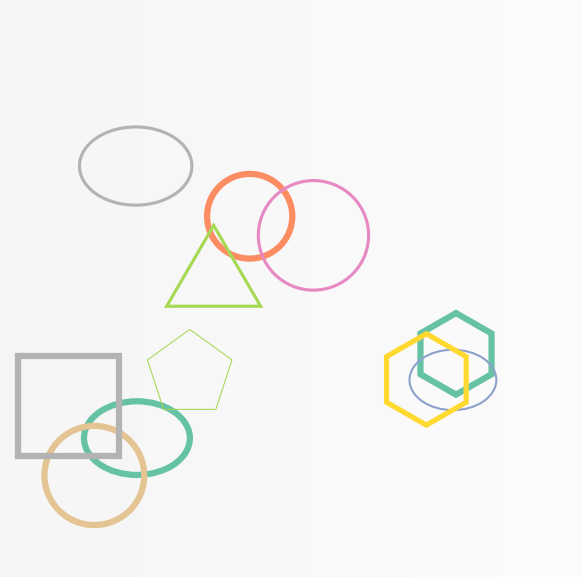[{"shape": "hexagon", "thickness": 3, "radius": 0.35, "center": [0.785, 0.386]}, {"shape": "oval", "thickness": 3, "radius": 0.46, "center": [0.236, 0.24]}, {"shape": "circle", "thickness": 3, "radius": 0.37, "center": [0.43, 0.625]}, {"shape": "oval", "thickness": 1, "radius": 0.37, "center": [0.779, 0.341]}, {"shape": "circle", "thickness": 1.5, "radius": 0.47, "center": [0.539, 0.592]}, {"shape": "pentagon", "thickness": 0.5, "radius": 0.38, "center": [0.326, 0.352]}, {"shape": "triangle", "thickness": 1.5, "radius": 0.47, "center": [0.368, 0.516]}, {"shape": "hexagon", "thickness": 2.5, "radius": 0.4, "center": [0.734, 0.342]}, {"shape": "circle", "thickness": 3, "radius": 0.43, "center": [0.162, 0.176]}, {"shape": "oval", "thickness": 1.5, "radius": 0.48, "center": [0.233, 0.712]}, {"shape": "square", "thickness": 3, "radius": 0.43, "center": [0.117, 0.296]}]